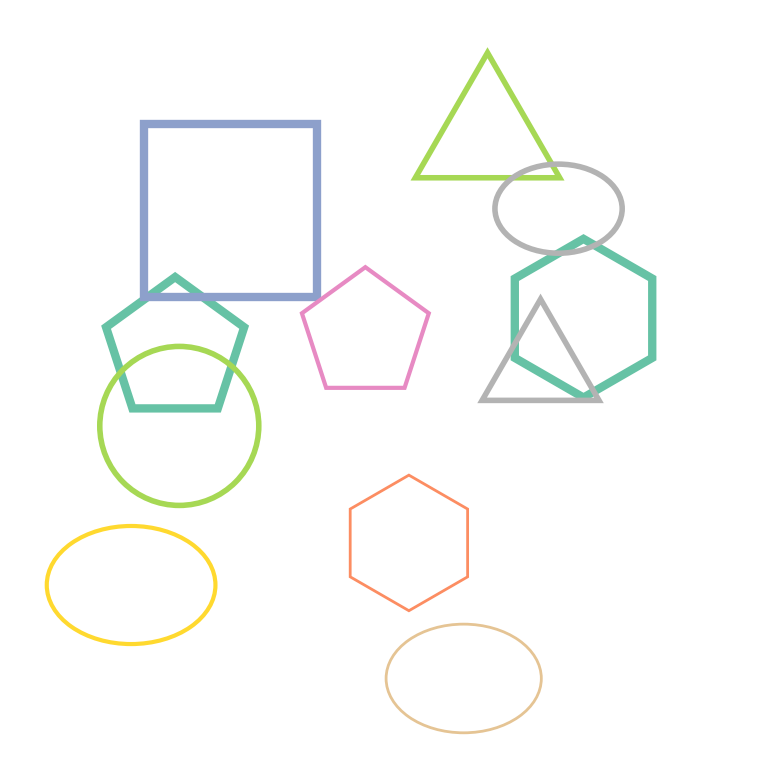[{"shape": "pentagon", "thickness": 3, "radius": 0.47, "center": [0.227, 0.546]}, {"shape": "hexagon", "thickness": 3, "radius": 0.52, "center": [0.758, 0.587]}, {"shape": "hexagon", "thickness": 1, "radius": 0.44, "center": [0.531, 0.295]}, {"shape": "square", "thickness": 3, "radius": 0.56, "center": [0.299, 0.726]}, {"shape": "pentagon", "thickness": 1.5, "radius": 0.43, "center": [0.474, 0.566]}, {"shape": "circle", "thickness": 2, "radius": 0.52, "center": [0.233, 0.447]}, {"shape": "triangle", "thickness": 2, "radius": 0.54, "center": [0.633, 0.823]}, {"shape": "oval", "thickness": 1.5, "radius": 0.55, "center": [0.17, 0.24]}, {"shape": "oval", "thickness": 1, "radius": 0.5, "center": [0.602, 0.119]}, {"shape": "oval", "thickness": 2, "radius": 0.41, "center": [0.725, 0.729]}, {"shape": "triangle", "thickness": 2, "radius": 0.44, "center": [0.702, 0.524]}]